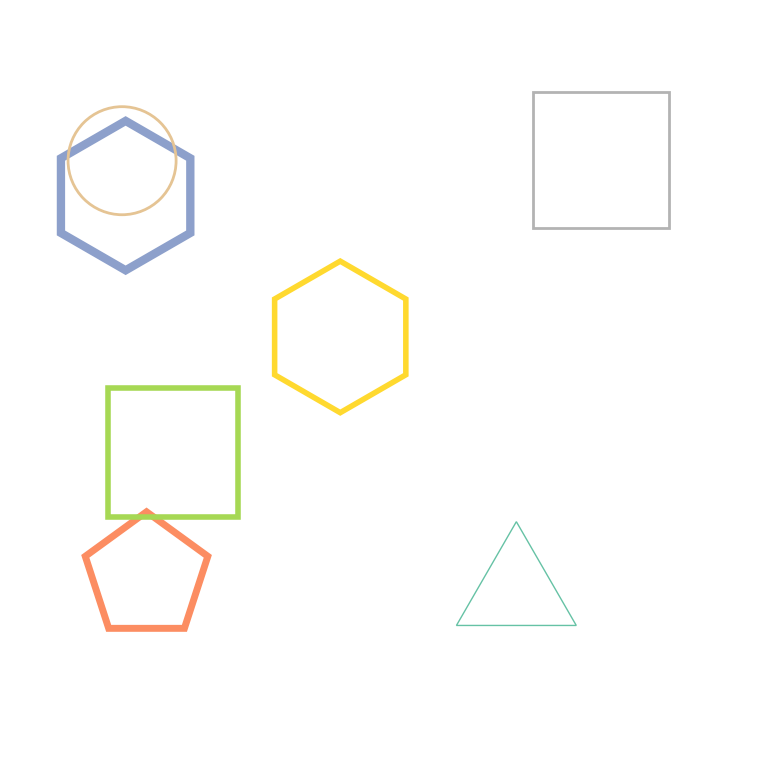[{"shape": "triangle", "thickness": 0.5, "radius": 0.45, "center": [0.671, 0.233]}, {"shape": "pentagon", "thickness": 2.5, "radius": 0.42, "center": [0.19, 0.252]}, {"shape": "hexagon", "thickness": 3, "radius": 0.49, "center": [0.163, 0.746]}, {"shape": "square", "thickness": 2, "radius": 0.42, "center": [0.224, 0.412]}, {"shape": "hexagon", "thickness": 2, "radius": 0.49, "center": [0.442, 0.562]}, {"shape": "circle", "thickness": 1, "radius": 0.35, "center": [0.159, 0.791]}, {"shape": "square", "thickness": 1, "radius": 0.44, "center": [0.781, 0.792]}]